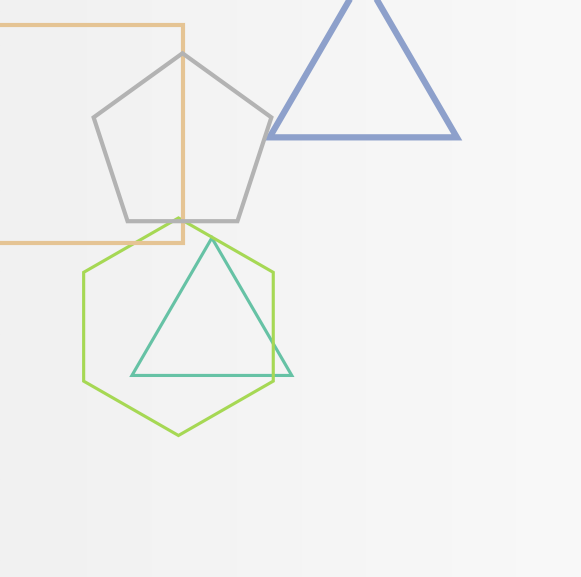[{"shape": "triangle", "thickness": 1.5, "radius": 0.79, "center": [0.364, 0.428]}, {"shape": "triangle", "thickness": 3, "radius": 0.93, "center": [0.625, 0.854]}, {"shape": "hexagon", "thickness": 1.5, "radius": 0.94, "center": [0.307, 0.433]}, {"shape": "square", "thickness": 2, "radius": 0.94, "center": [0.126, 0.768]}, {"shape": "pentagon", "thickness": 2, "radius": 0.8, "center": [0.314, 0.746]}]